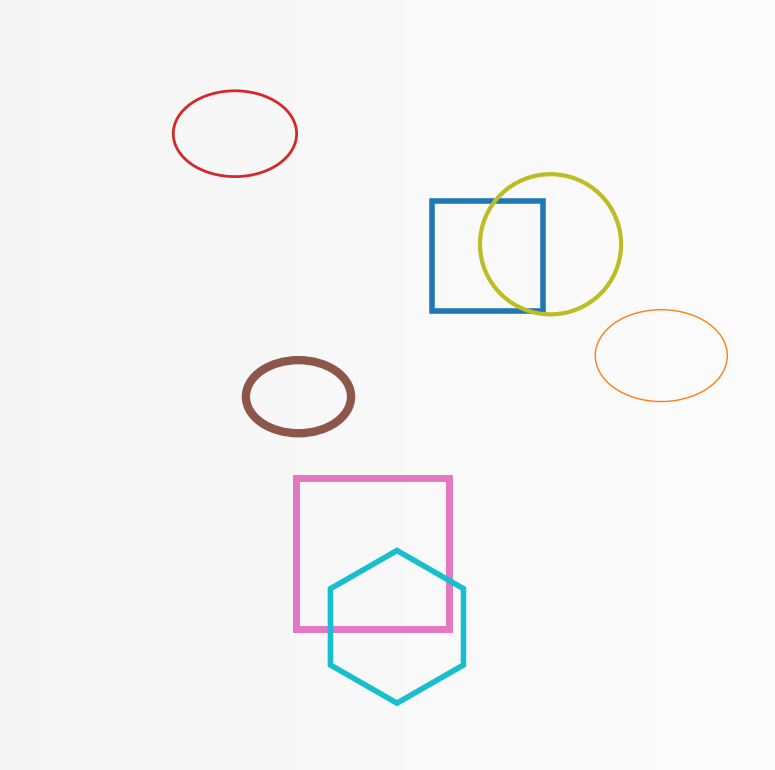[{"shape": "square", "thickness": 2, "radius": 0.36, "center": [0.63, 0.668]}, {"shape": "oval", "thickness": 0.5, "radius": 0.43, "center": [0.853, 0.538]}, {"shape": "oval", "thickness": 1, "radius": 0.4, "center": [0.303, 0.826]}, {"shape": "oval", "thickness": 3, "radius": 0.34, "center": [0.385, 0.485]}, {"shape": "square", "thickness": 2.5, "radius": 0.49, "center": [0.481, 0.281]}, {"shape": "circle", "thickness": 1.5, "radius": 0.46, "center": [0.71, 0.683]}, {"shape": "hexagon", "thickness": 2, "radius": 0.5, "center": [0.512, 0.186]}]